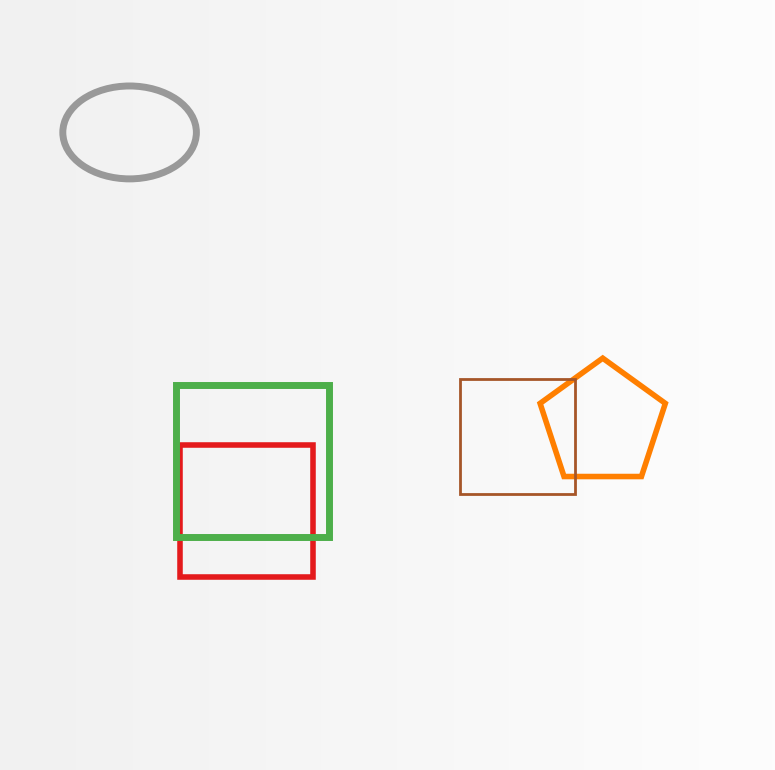[{"shape": "square", "thickness": 2, "radius": 0.43, "center": [0.318, 0.337]}, {"shape": "square", "thickness": 2.5, "radius": 0.49, "center": [0.326, 0.402]}, {"shape": "pentagon", "thickness": 2, "radius": 0.42, "center": [0.778, 0.45]}, {"shape": "square", "thickness": 1, "radius": 0.37, "center": [0.668, 0.433]}, {"shape": "oval", "thickness": 2.5, "radius": 0.43, "center": [0.167, 0.828]}]